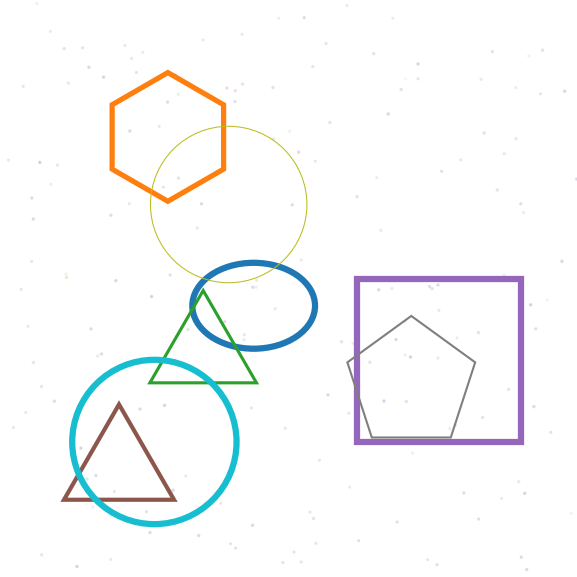[{"shape": "oval", "thickness": 3, "radius": 0.53, "center": [0.439, 0.47]}, {"shape": "hexagon", "thickness": 2.5, "radius": 0.56, "center": [0.291, 0.762]}, {"shape": "triangle", "thickness": 1.5, "radius": 0.53, "center": [0.352, 0.39]}, {"shape": "square", "thickness": 3, "radius": 0.71, "center": [0.761, 0.375]}, {"shape": "triangle", "thickness": 2, "radius": 0.55, "center": [0.206, 0.189]}, {"shape": "pentagon", "thickness": 1, "radius": 0.58, "center": [0.712, 0.336]}, {"shape": "circle", "thickness": 0.5, "radius": 0.68, "center": [0.396, 0.645]}, {"shape": "circle", "thickness": 3, "radius": 0.71, "center": [0.267, 0.234]}]